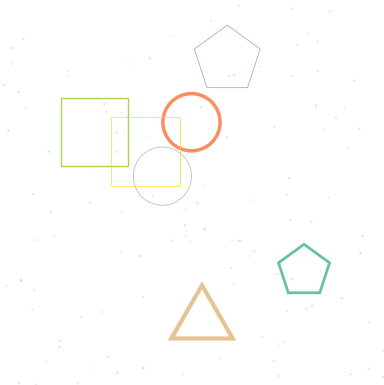[{"shape": "pentagon", "thickness": 2, "radius": 0.35, "center": [0.79, 0.296]}, {"shape": "circle", "thickness": 2.5, "radius": 0.37, "center": [0.497, 0.683]}, {"shape": "pentagon", "thickness": 0.5, "radius": 0.45, "center": [0.59, 0.845]}, {"shape": "square", "thickness": 1, "radius": 0.44, "center": [0.246, 0.657]}, {"shape": "square", "thickness": 0.5, "radius": 0.45, "center": [0.377, 0.605]}, {"shape": "triangle", "thickness": 3, "radius": 0.46, "center": [0.525, 0.167]}, {"shape": "circle", "thickness": 0.5, "radius": 0.38, "center": [0.422, 0.543]}]